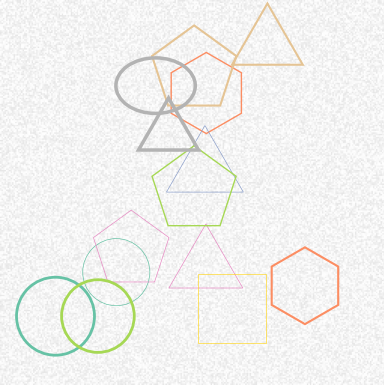[{"shape": "circle", "thickness": 0.5, "radius": 0.44, "center": [0.302, 0.293]}, {"shape": "circle", "thickness": 2, "radius": 0.51, "center": [0.144, 0.179]}, {"shape": "hexagon", "thickness": 1, "radius": 0.53, "center": [0.536, 0.758]}, {"shape": "hexagon", "thickness": 1.5, "radius": 0.5, "center": [0.792, 0.258]}, {"shape": "triangle", "thickness": 0.5, "radius": 0.58, "center": [0.532, 0.559]}, {"shape": "pentagon", "thickness": 0.5, "radius": 0.52, "center": [0.341, 0.351]}, {"shape": "triangle", "thickness": 0.5, "radius": 0.55, "center": [0.535, 0.307]}, {"shape": "pentagon", "thickness": 1, "radius": 0.57, "center": [0.504, 0.507]}, {"shape": "circle", "thickness": 2, "radius": 0.47, "center": [0.254, 0.179]}, {"shape": "square", "thickness": 0.5, "radius": 0.44, "center": [0.602, 0.199]}, {"shape": "triangle", "thickness": 1.5, "radius": 0.53, "center": [0.695, 0.885]}, {"shape": "pentagon", "thickness": 1.5, "radius": 0.58, "center": [0.504, 0.819]}, {"shape": "oval", "thickness": 2.5, "radius": 0.52, "center": [0.404, 0.777]}, {"shape": "triangle", "thickness": 2.5, "radius": 0.45, "center": [0.438, 0.655]}]